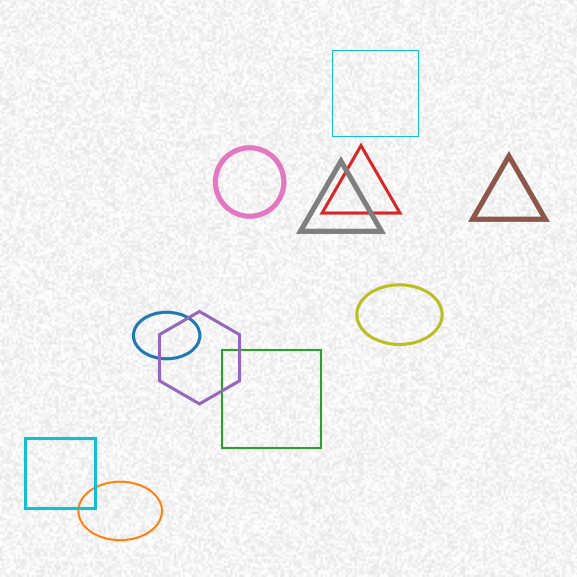[{"shape": "oval", "thickness": 1.5, "radius": 0.29, "center": [0.289, 0.418]}, {"shape": "oval", "thickness": 1, "radius": 0.36, "center": [0.208, 0.114]}, {"shape": "square", "thickness": 1, "radius": 0.43, "center": [0.47, 0.308]}, {"shape": "triangle", "thickness": 1.5, "radius": 0.39, "center": [0.625, 0.669]}, {"shape": "hexagon", "thickness": 1.5, "radius": 0.4, "center": [0.345, 0.38]}, {"shape": "triangle", "thickness": 2.5, "radius": 0.36, "center": [0.881, 0.656]}, {"shape": "circle", "thickness": 2.5, "radius": 0.3, "center": [0.432, 0.684]}, {"shape": "triangle", "thickness": 2.5, "radius": 0.41, "center": [0.59, 0.639]}, {"shape": "oval", "thickness": 1.5, "radius": 0.37, "center": [0.692, 0.454]}, {"shape": "square", "thickness": 1.5, "radius": 0.3, "center": [0.104, 0.18]}, {"shape": "square", "thickness": 0.5, "radius": 0.37, "center": [0.649, 0.838]}]